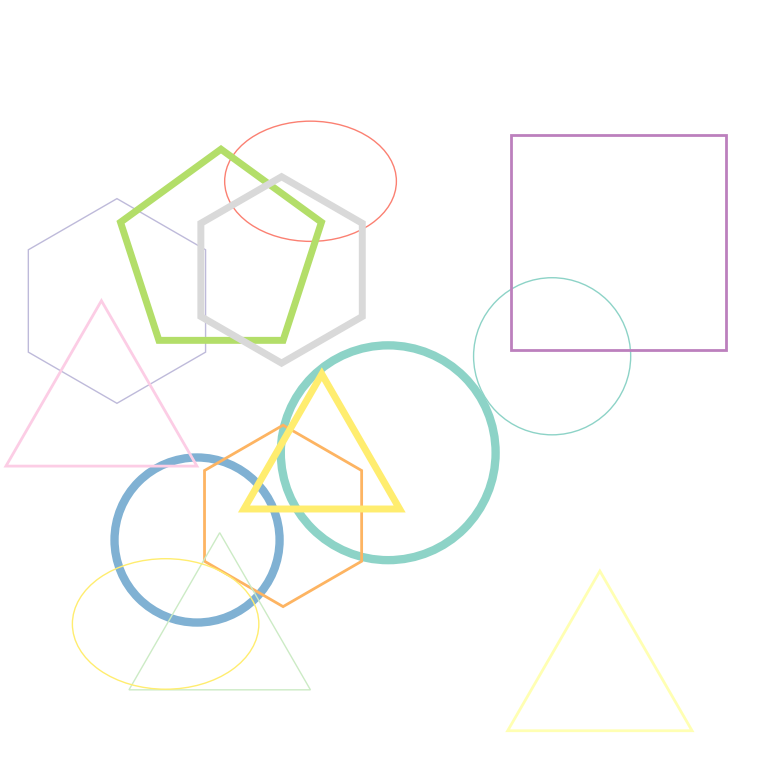[{"shape": "circle", "thickness": 3, "radius": 0.7, "center": [0.504, 0.412]}, {"shape": "circle", "thickness": 0.5, "radius": 0.51, "center": [0.717, 0.537]}, {"shape": "triangle", "thickness": 1, "radius": 0.69, "center": [0.779, 0.12]}, {"shape": "hexagon", "thickness": 0.5, "radius": 0.66, "center": [0.152, 0.609]}, {"shape": "oval", "thickness": 0.5, "radius": 0.56, "center": [0.403, 0.765]}, {"shape": "circle", "thickness": 3, "radius": 0.54, "center": [0.256, 0.299]}, {"shape": "hexagon", "thickness": 1, "radius": 0.59, "center": [0.368, 0.33]}, {"shape": "pentagon", "thickness": 2.5, "radius": 0.69, "center": [0.287, 0.669]}, {"shape": "triangle", "thickness": 1, "radius": 0.72, "center": [0.132, 0.466]}, {"shape": "hexagon", "thickness": 2.5, "radius": 0.61, "center": [0.366, 0.649]}, {"shape": "square", "thickness": 1, "radius": 0.7, "center": [0.803, 0.685]}, {"shape": "triangle", "thickness": 0.5, "radius": 0.68, "center": [0.285, 0.172]}, {"shape": "triangle", "thickness": 2.5, "radius": 0.58, "center": [0.418, 0.397]}, {"shape": "oval", "thickness": 0.5, "radius": 0.61, "center": [0.215, 0.19]}]